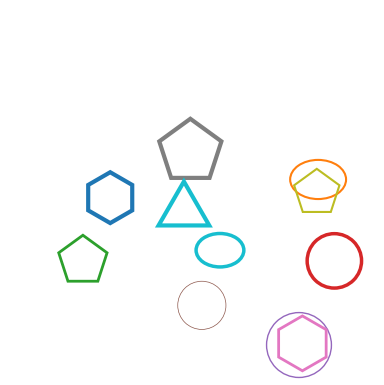[{"shape": "hexagon", "thickness": 3, "radius": 0.33, "center": [0.286, 0.487]}, {"shape": "oval", "thickness": 1.5, "radius": 0.36, "center": [0.826, 0.534]}, {"shape": "pentagon", "thickness": 2, "radius": 0.33, "center": [0.215, 0.323]}, {"shape": "circle", "thickness": 2.5, "radius": 0.35, "center": [0.868, 0.322]}, {"shape": "circle", "thickness": 1, "radius": 0.42, "center": [0.777, 0.104]}, {"shape": "circle", "thickness": 0.5, "radius": 0.31, "center": [0.524, 0.207]}, {"shape": "hexagon", "thickness": 2, "radius": 0.36, "center": [0.785, 0.108]}, {"shape": "pentagon", "thickness": 3, "radius": 0.42, "center": [0.494, 0.607]}, {"shape": "pentagon", "thickness": 1.5, "radius": 0.31, "center": [0.823, 0.5]}, {"shape": "triangle", "thickness": 3, "radius": 0.38, "center": [0.478, 0.452]}, {"shape": "oval", "thickness": 2.5, "radius": 0.31, "center": [0.571, 0.35]}]